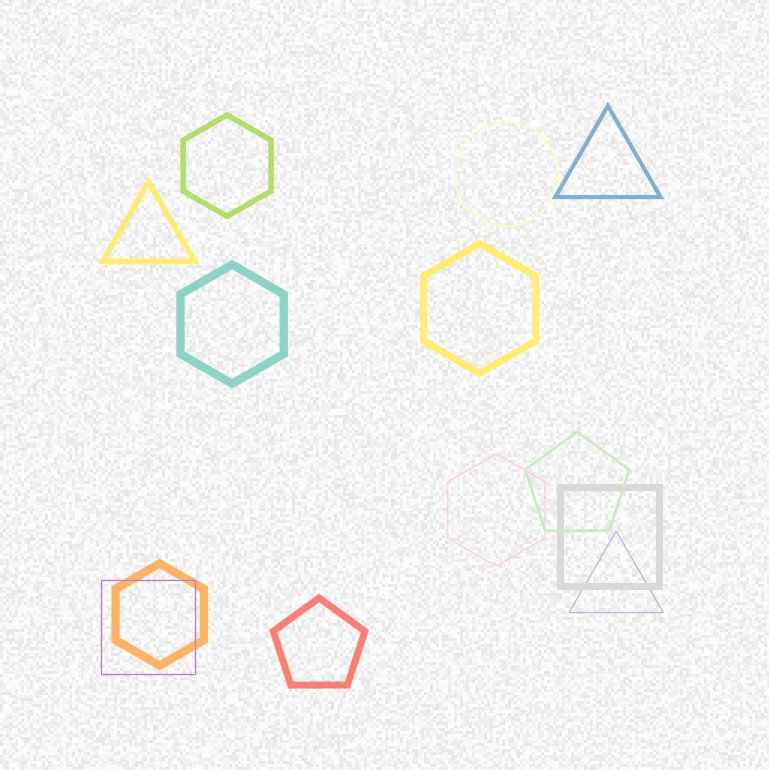[{"shape": "hexagon", "thickness": 3, "radius": 0.39, "center": [0.301, 0.579]}, {"shape": "circle", "thickness": 0.5, "radius": 0.34, "center": [0.658, 0.774]}, {"shape": "triangle", "thickness": 0.5, "radius": 0.35, "center": [0.8, 0.24]}, {"shape": "pentagon", "thickness": 2.5, "radius": 0.31, "center": [0.414, 0.161]}, {"shape": "triangle", "thickness": 1.5, "radius": 0.39, "center": [0.79, 0.784]}, {"shape": "hexagon", "thickness": 3, "radius": 0.33, "center": [0.207, 0.202]}, {"shape": "hexagon", "thickness": 2, "radius": 0.33, "center": [0.295, 0.785]}, {"shape": "hexagon", "thickness": 0.5, "radius": 0.37, "center": [0.645, 0.338]}, {"shape": "square", "thickness": 2.5, "radius": 0.32, "center": [0.792, 0.303]}, {"shape": "square", "thickness": 0.5, "radius": 0.31, "center": [0.192, 0.186]}, {"shape": "pentagon", "thickness": 1, "radius": 0.35, "center": [0.75, 0.368]}, {"shape": "triangle", "thickness": 2, "radius": 0.34, "center": [0.193, 0.695]}, {"shape": "hexagon", "thickness": 2.5, "radius": 0.42, "center": [0.623, 0.599]}]